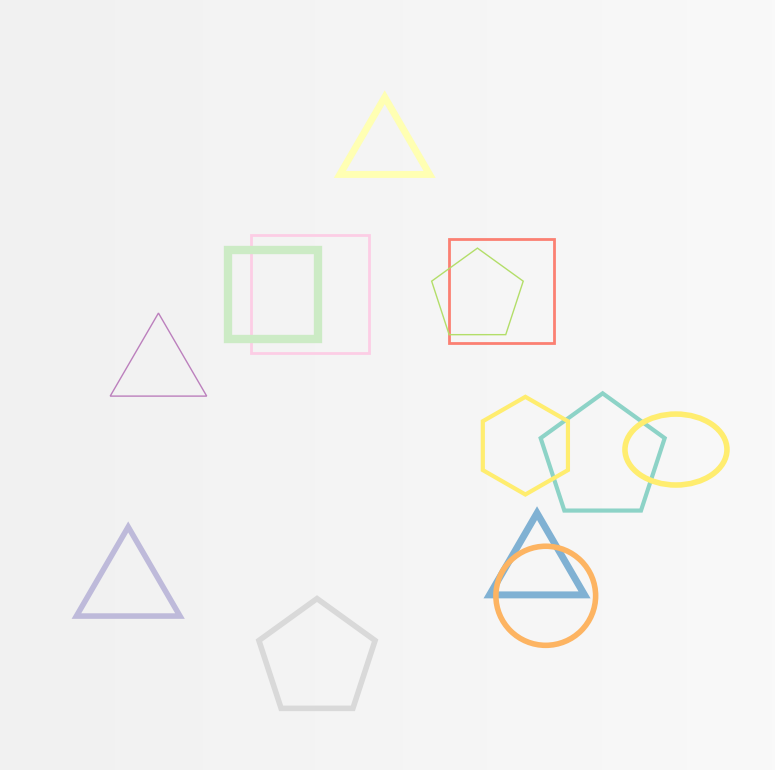[{"shape": "pentagon", "thickness": 1.5, "radius": 0.42, "center": [0.778, 0.405]}, {"shape": "triangle", "thickness": 2.5, "radius": 0.33, "center": [0.496, 0.807]}, {"shape": "triangle", "thickness": 2, "radius": 0.39, "center": [0.165, 0.238]}, {"shape": "square", "thickness": 1, "radius": 0.34, "center": [0.647, 0.622]}, {"shape": "triangle", "thickness": 2.5, "radius": 0.35, "center": [0.693, 0.263]}, {"shape": "circle", "thickness": 2, "radius": 0.32, "center": [0.704, 0.226]}, {"shape": "pentagon", "thickness": 0.5, "radius": 0.31, "center": [0.616, 0.616]}, {"shape": "square", "thickness": 1, "radius": 0.38, "center": [0.4, 0.618]}, {"shape": "pentagon", "thickness": 2, "radius": 0.39, "center": [0.409, 0.144]}, {"shape": "triangle", "thickness": 0.5, "radius": 0.36, "center": [0.204, 0.522]}, {"shape": "square", "thickness": 3, "radius": 0.29, "center": [0.352, 0.617]}, {"shape": "oval", "thickness": 2, "radius": 0.33, "center": [0.872, 0.416]}, {"shape": "hexagon", "thickness": 1.5, "radius": 0.32, "center": [0.678, 0.421]}]